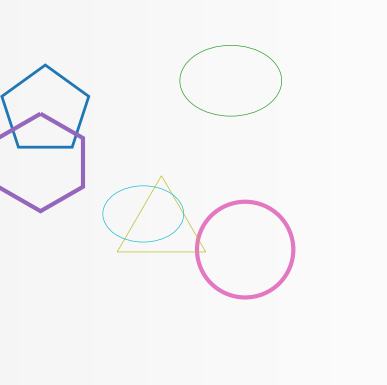[{"shape": "pentagon", "thickness": 2, "radius": 0.59, "center": [0.117, 0.713]}, {"shape": "oval", "thickness": 0.5, "radius": 0.66, "center": [0.595, 0.79]}, {"shape": "hexagon", "thickness": 3, "radius": 0.63, "center": [0.105, 0.578]}, {"shape": "circle", "thickness": 3, "radius": 0.62, "center": [0.633, 0.352]}, {"shape": "triangle", "thickness": 0.5, "radius": 0.66, "center": [0.417, 0.412]}, {"shape": "oval", "thickness": 0.5, "radius": 0.52, "center": [0.37, 0.444]}]